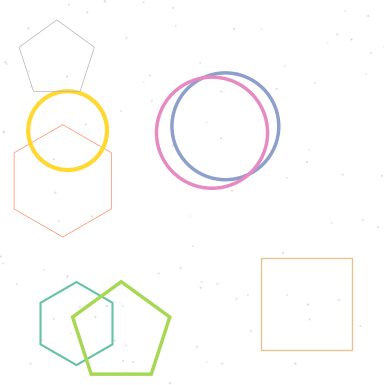[{"shape": "hexagon", "thickness": 1.5, "radius": 0.54, "center": [0.199, 0.16]}, {"shape": "hexagon", "thickness": 0.5, "radius": 0.73, "center": [0.163, 0.53]}, {"shape": "circle", "thickness": 2.5, "radius": 0.69, "center": [0.585, 0.672]}, {"shape": "circle", "thickness": 2.5, "radius": 0.72, "center": [0.551, 0.655]}, {"shape": "pentagon", "thickness": 2.5, "radius": 0.66, "center": [0.315, 0.136]}, {"shape": "circle", "thickness": 3, "radius": 0.51, "center": [0.176, 0.661]}, {"shape": "square", "thickness": 1, "radius": 0.59, "center": [0.795, 0.21]}, {"shape": "pentagon", "thickness": 0.5, "radius": 0.51, "center": [0.148, 0.846]}]